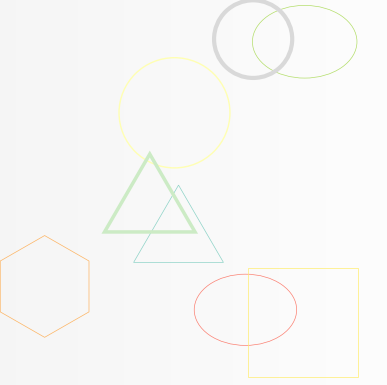[{"shape": "triangle", "thickness": 0.5, "radius": 0.67, "center": [0.461, 0.385]}, {"shape": "circle", "thickness": 1, "radius": 0.72, "center": [0.45, 0.707]}, {"shape": "oval", "thickness": 0.5, "radius": 0.66, "center": [0.633, 0.195]}, {"shape": "hexagon", "thickness": 0.5, "radius": 0.66, "center": [0.115, 0.256]}, {"shape": "oval", "thickness": 0.5, "radius": 0.67, "center": [0.786, 0.892]}, {"shape": "circle", "thickness": 3, "radius": 0.5, "center": [0.653, 0.898]}, {"shape": "triangle", "thickness": 2.5, "radius": 0.67, "center": [0.387, 0.465]}, {"shape": "square", "thickness": 0.5, "radius": 0.71, "center": [0.782, 0.163]}]